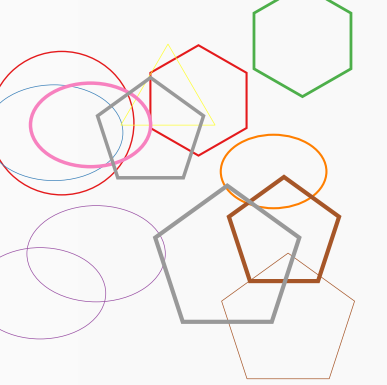[{"shape": "hexagon", "thickness": 1.5, "radius": 0.72, "center": [0.512, 0.739]}, {"shape": "circle", "thickness": 1, "radius": 0.93, "center": [0.159, 0.68]}, {"shape": "oval", "thickness": 0.5, "radius": 0.89, "center": [0.139, 0.655]}, {"shape": "hexagon", "thickness": 2, "radius": 0.72, "center": [0.781, 0.894]}, {"shape": "oval", "thickness": 0.5, "radius": 0.85, "center": [0.103, 0.238]}, {"shape": "oval", "thickness": 0.5, "radius": 0.89, "center": [0.248, 0.341]}, {"shape": "oval", "thickness": 1.5, "radius": 0.68, "center": [0.706, 0.555]}, {"shape": "triangle", "thickness": 0.5, "radius": 0.7, "center": [0.433, 0.745]}, {"shape": "pentagon", "thickness": 3, "radius": 0.75, "center": [0.733, 0.391]}, {"shape": "pentagon", "thickness": 0.5, "radius": 0.9, "center": [0.743, 0.162]}, {"shape": "oval", "thickness": 2.5, "radius": 0.78, "center": [0.234, 0.676]}, {"shape": "pentagon", "thickness": 2.5, "radius": 0.72, "center": [0.388, 0.655]}, {"shape": "pentagon", "thickness": 3, "radius": 0.98, "center": [0.586, 0.322]}]